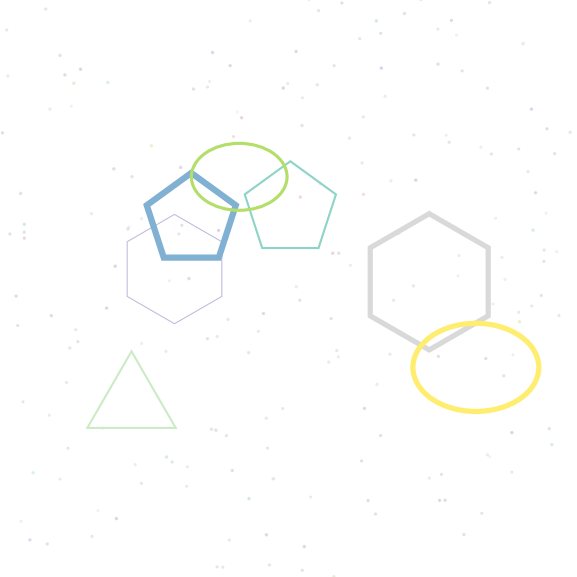[{"shape": "pentagon", "thickness": 1, "radius": 0.42, "center": [0.503, 0.637]}, {"shape": "hexagon", "thickness": 0.5, "radius": 0.47, "center": [0.302, 0.533]}, {"shape": "pentagon", "thickness": 3, "radius": 0.41, "center": [0.331, 0.619]}, {"shape": "oval", "thickness": 1.5, "radius": 0.41, "center": [0.414, 0.693]}, {"shape": "hexagon", "thickness": 2.5, "radius": 0.59, "center": [0.743, 0.511]}, {"shape": "triangle", "thickness": 1, "radius": 0.44, "center": [0.228, 0.302]}, {"shape": "oval", "thickness": 2.5, "radius": 0.54, "center": [0.824, 0.363]}]